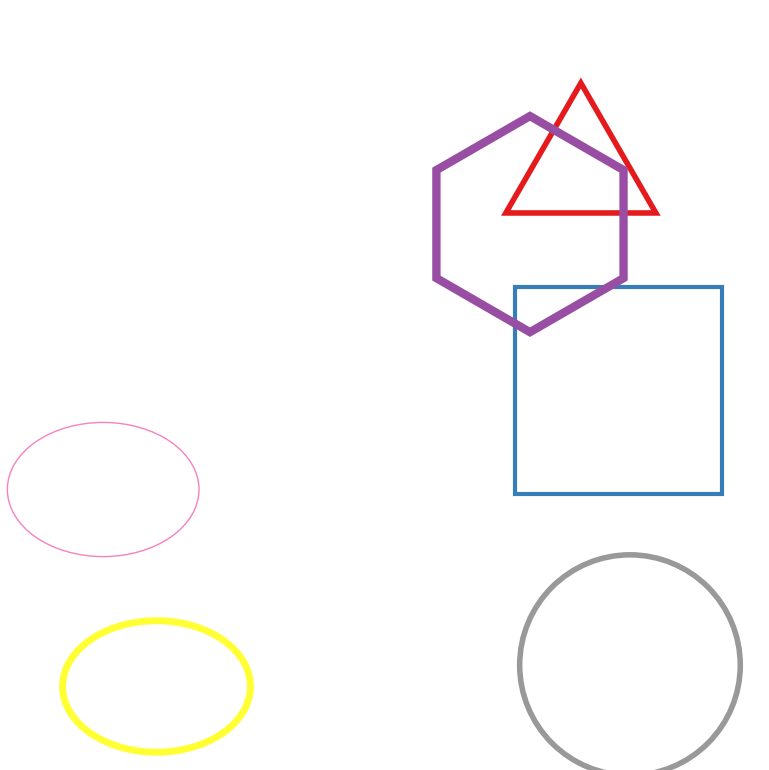[{"shape": "triangle", "thickness": 2, "radius": 0.56, "center": [0.754, 0.78]}, {"shape": "square", "thickness": 1.5, "radius": 0.67, "center": [0.803, 0.493]}, {"shape": "hexagon", "thickness": 3, "radius": 0.7, "center": [0.688, 0.709]}, {"shape": "oval", "thickness": 2.5, "radius": 0.61, "center": [0.203, 0.108]}, {"shape": "oval", "thickness": 0.5, "radius": 0.62, "center": [0.134, 0.364]}, {"shape": "circle", "thickness": 2, "radius": 0.72, "center": [0.818, 0.136]}]